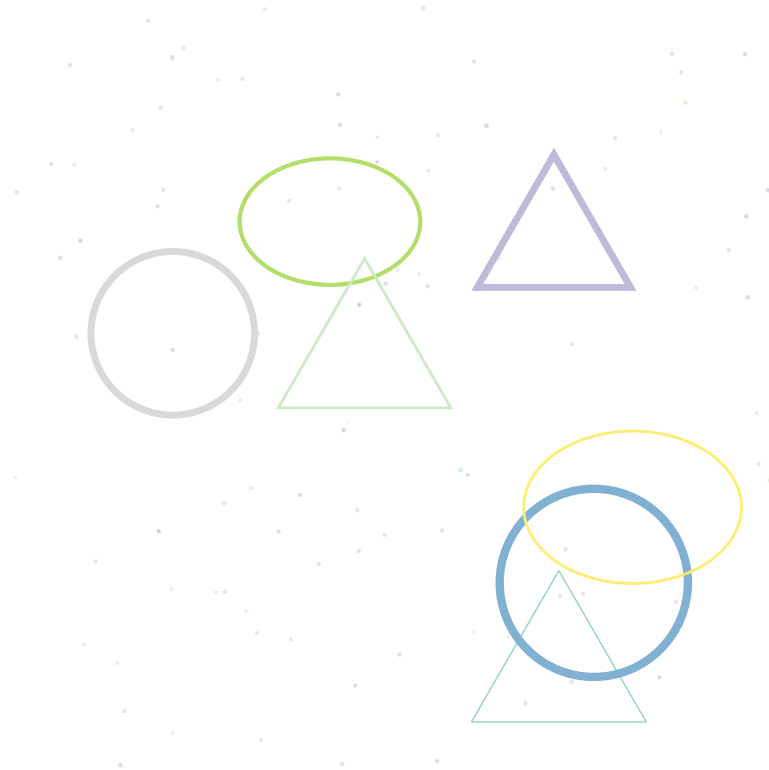[{"shape": "triangle", "thickness": 0.5, "radius": 0.66, "center": [0.726, 0.128]}, {"shape": "triangle", "thickness": 2.5, "radius": 0.57, "center": [0.719, 0.684]}, {"shape": "circle", "thickness": 3, "radius": 0.61, "center": [0.771, 0.243]}, {"shape": "oval", "thickness": 1.5, "radius": 0.59, "center": [0.429, 0.712]}, {"shape": "circle", "thickness": 2.5, "radius": 0.53, "center": [0.224, 0.567]}, {"shape": "triangle", "thickness": 1, "radius": 0.65, "center": [0.473, 0.535]}, {"shape": "oval", "thickness": 1, "radius": 0.71, "center": [0.822, 0.341]}]